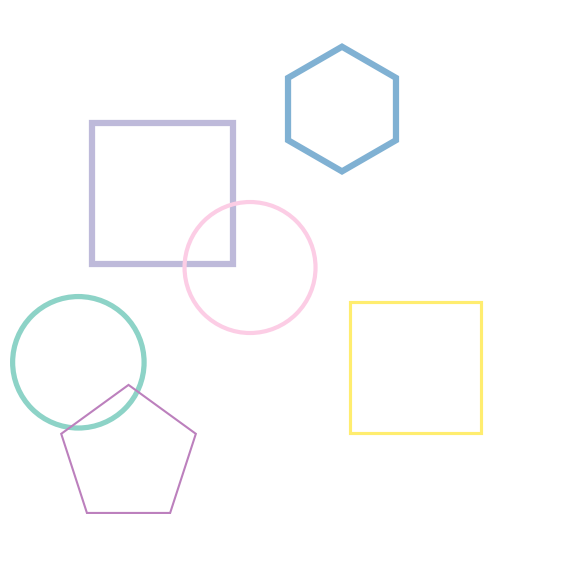[{"shape": "circle", "thickness": 2.5, "radius": 0.57, "center": [0.136, 0.372]}, {"shape": "square", "thickness": 3, "radius": 0.61, "center": [0.281, 0.664]}, {"shape": "hexagon", "thickness": 3, "radius": 0.54, "center": [0.592, 0.81]}, {"shape": "circle", "thickness": 2, "radius": 0.57, "center": [0.433, 0.536]}, {"shape": "pentagon", "thickness": 1, "radius": 0.61, "center": [0.223, 0.21]}, {"shape": "square", "thickness": 1.5, "radius": 0.57, "center": [0.72, 0.364]}]